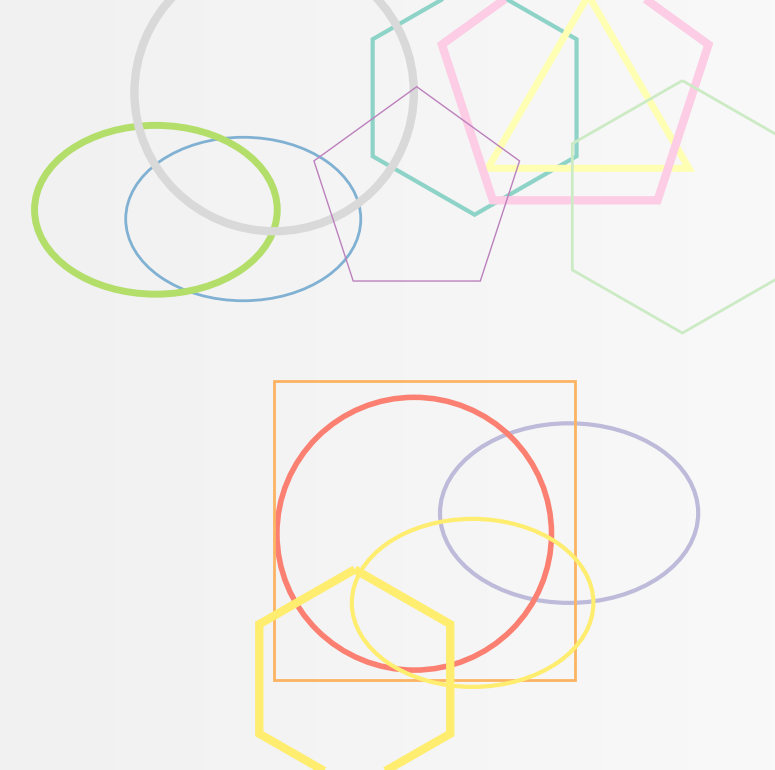[{"shape": "hexagon", "thickness": 1.5, "radius": 0.76, "center": [0.612, 0.873]}, {"shape": "triangle", "thickness": 2.5, "radius": 0.75, "center": [0.759, 0.856]}, {"shape": "oval", "thickness": 1.5, "radius": 0.83, "center": [0.734, 0.334]}, {"shape": "circle", "thickness": 2, "radius": 0.89, "center": [0.534, 0.307]}, {"shape": "oval", "thickness": 1, "radius": 0.76, "center": [0.314, 0.716]}, {"shape": "square", "thickness": 1, "radius": 0.97, "center": [0.548, 0.311]}, {"shape": "oval", "thickness": 2.5, "radius": 0.78, "center": [0.201, 0.728]}, {"shape": "pentagon", "thickness": 3, "radius": 0.9, "center": [0.742, 0.886]}, {"shape": "circle", "thickness": 3, "radius": 0.9, "center": [0.354, 0.88]}, {"shape": "pentagon", "thickness": 0.5, "radius": 0.7, "center": [0.538, 0.748]}, {"shape": "hexagon", "thickness": 1, "radius": 0.82, "center": [0.88, 0.731]}, {"shape": "hexagon", "thickness": 3, "radius": 0.71, "center": [0.458, 0.118]}, {"shape": "oval", "thickness": 1.5, "radius": 0.78, "center": [0.61, 0.217]}]